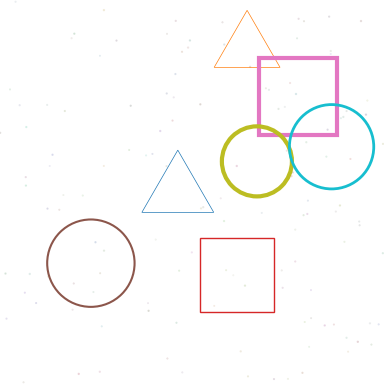[{"shape": "triangle", "thickness": 0.5, "radius": 0.54, "center": [0.462, 0.502]}, {"shape": "triangle", "thickness": 0.5, "radius": 0.49, "center": [0.642, 0.874]}, {"shape": "square", "thickness": 1, "radius": 0.48, "center": [0.616, 0.286]}, {"shape": "circle", "thickness": 1.5, "radius": 0.57, "center": [0.236, 0.316]}, {"shape": "square", "thickness": 3, "radius": 0.5, "center": [0.774, 0.749]}, {"shape": "circle", "thickness": 3, "radius": 0.45, "center": [0.667, 0.581]}, {"shape": "circle", "thickness": 2, "radius": 0.55, "center": [0.861, 0.619]}]